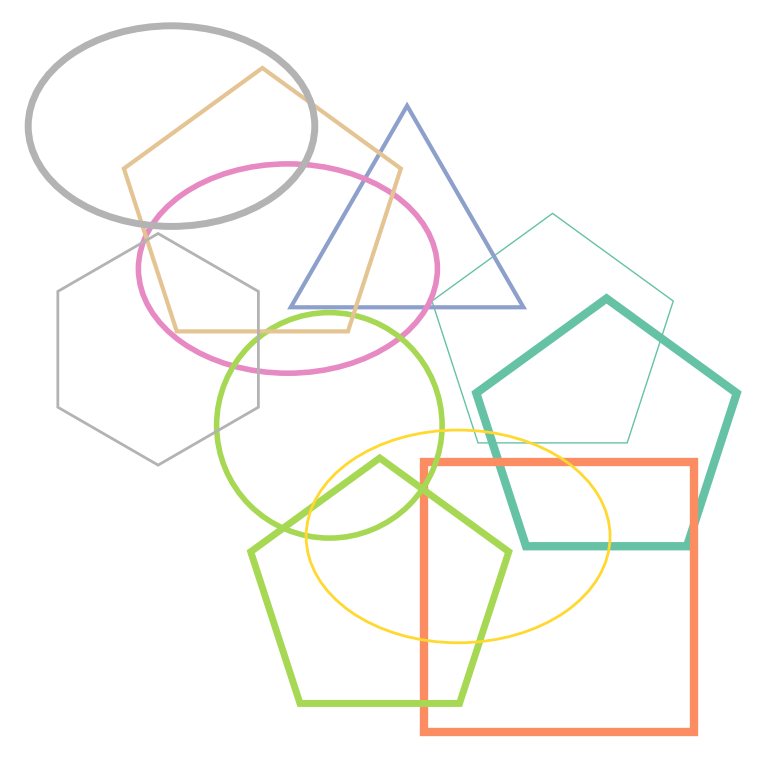[{"shape": "pentagon", "thickness": 0.5, "radius": 0.82, "center": [0.718, 0.558]}, {"shape": "pentagon", "thickness": 3, "radius": 0.89, "center": [0.788, 0.434]}, {"shape": "square", "thickness": 3, "radius": 0.88, "center": [0.726, 0.225]}, {"shape": "triangle", "thickness": 1.5, "radius": 0.87, "center": [0.529, 0.688]}, {"shape": "oval", "thickness": 2, "radius": 0.97, "center": [0.374, 0.651]}, {"shape": "circle", "thickness": 2, "radius": 0.73, "center": [0.428, 0.448]}, {"shape": "pentagon", "thickness": 2.5, "radius": 0.88, "center": [0.493, 0.229]}, {"shape": "oval", "thickness": 1, "radius": 0.99, "center": [0.595, 0.303]}, {"shape": "pentagon", "thickness": 1.5, "radius": 0.95, "center": [0.341, 0.723]}, {"shape": "oval", "thickness": 2.5, "radius": 0.93, "center": [0.223, 0.836]}, {"shape": "hexagon", "thickness": 1, "radius": 0.75, "center": [0.205, 0.546]}]